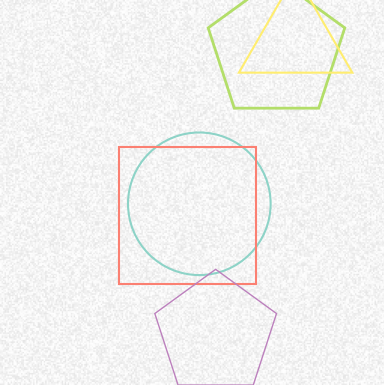[{"shape": "circle", "thickness": 1.5, "radius": 0.93, "center": [0.518, 0.471]}, {"shape": "square", "thickness": 1.5, "radius": 0.89, "center": [0.488, 0.44]}, {"shape": "pentagon", "thickness": 2, "radius": 0.93, "center": [0.718, 0.87]}, {"shape": "pentagon", "thickness": 1, "radius": 0.83, "center": [0.56, 0.134]}, {"shape": "triangle", "thickness": 1.5, "radius": 0.85, "center": [0.768, 0.896]}]